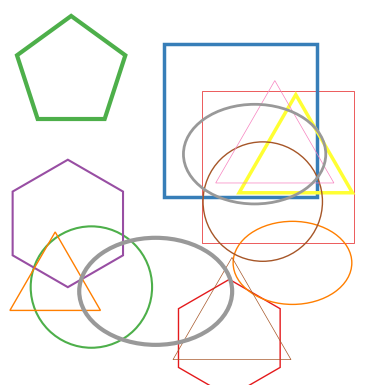[{"shape": "hexagon", "thickness": 1, "radius": 0.76, "center": [0.596, 0.122]}, {"shape": "square", "thickness": 0.5, "radius": 0.98, "center": [0.723, 0.567]}, {"shape": "square", "thickness": 2.5, "radius": 0.99, "center": [0.625, 0.688]}, {"shape": "pentagon", "thickness": 3, "radius": 0.74, "center": [0.185, 0.811]}, {"shape": "circle", "thickness": 1.5, "radius": 0.79, "center": [0.237, 0.254]}, {"shape": "hexagon", "thickness": 1.5, "radius": 0.83, "center": [0.176, 0.42]}, {"shape": "triangle", "thickness": 1, "radius": 0.68, "center": [0.143, 0.262]}, {"shape": "oval", "thickness": 1, "radius": 0.77, "center": [0.76, 0.317]}, {"shape": "triangle", "thickness": 2.5, "radius": 0.85, "center": [0.768, 0.584]}, {"shape": "circle", "thickness": 1, "radius": 0.78, "center": [0.682, 0.476]}, {"shape": "triangle", "thickness": 0.5, "radius": 0.88, "center": [0.603, 0.154]}, {"shape": "triangle", "thickness": 0.5, "radius": 0.89, "center": [0.714, 0.613]}, {"shape": "oval", "thickness": 3, "radius": 0.99, "center": [0.404, 0.243]}, {"shape": "oval", "thickness": 2, "radius": 0.92, "center": [0.661, 0.6]}]